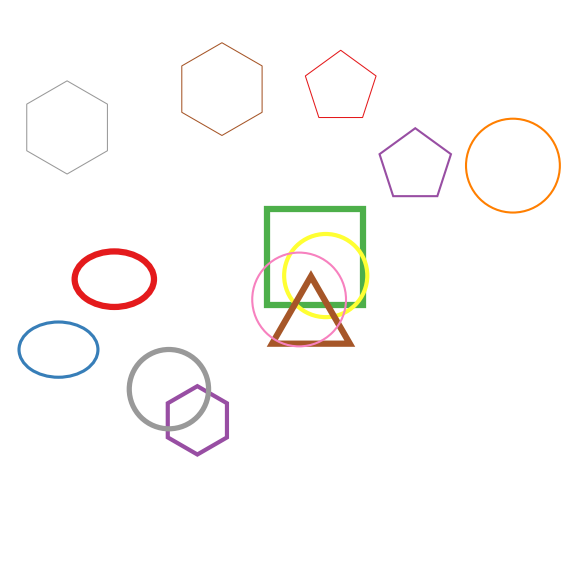[{"shape": "oval", "thickness": 3, "radius": 0.34, "center": [0.198, 0.516]}, {"shape": "pentagon", "thickness": 0.5, "radius": 0.32, "center": [0.59, 0.848]}, {"shape": "oval", "thickness": 1.5, "radius": 0.34, "center": [0.101, 0.394]}, {"shape": "square", "thickness": 3, "radius": 0.41, "center": [0.545, 0.555]}, {"shape": "pentagon", "thickness": 1, "radius": 0.33, "center": [0.719, 0.712]}, {"shape": "hexagon", "thickness": 2, "radius": 0.3, "center": [0.342, 0.271]}, {"shape": "circle", "thickness": 1, "radius": 0.41, "center": [0.888, 0.712]}, {"shape": "circle", "thickness": 2, "radius": 0.36, "center": [0.564, 0.522]}, {"shape": "triangle", "thickness": 3, "radius": 0.39, "center": [0.538, 0.443]}, {"shape": "hexagon", "thickness": 0.5, "radius": 0.4, "center": [0.384, 0.845]}, {"shape": "circle", "thickness": 1, "radius": 0.41, "center": [0.518, 0.481]}, {"shape": "circle", "thickness": 2.5, "radius": 0.34, "center": [0.292, 0.325]}, {"shape": "hexagon", "thickness": 0.5, "radius": 0.4, "center": [0.116, 0.778]}]